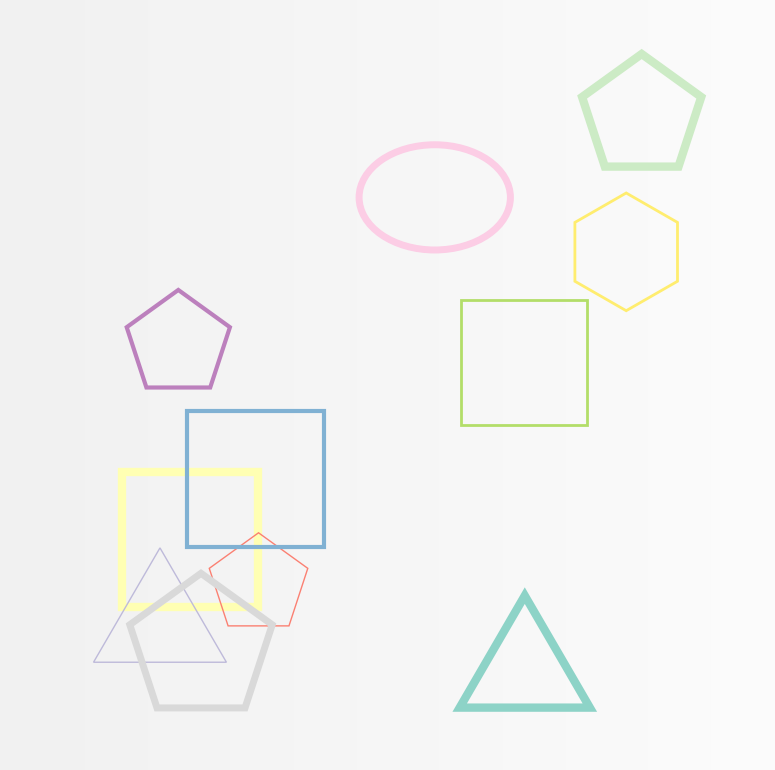[{"shape": "triangle", "thickness": 3, "radius": 0.48, "center": [0.677, 0.129]}, {"shape": "square", "thickness": 3, "radius": 0.44, "center": [0.245, 0.299]}, {"shape": "triangle", "thickness": 0.5, "radius": 0.49, "center": [0.206, 0.189]}, {"shape": "pentagon", "thickness": 0.5, "radius": 0.33, "center": [0.334, 0.241]}, {"shape": "square", "thickness": 1.5, "radius": 0.44, "center": [0.33, 0.378]}, {"shape": "square", "thickness": 1, "radius": 0.41, "center": [0.677, 0.529]}, {"shape": "oval", "thickness": 2.5, "radius": 0.49, "center": [0.561, 0.744]}, {"shape": "pentagon", "thickness": 2.5, "radius": 0.48, "center": [0.259, 0.159]}, {"shape": "pentagon", "thickness": 1.5, "radius": 0.35, "center": [0.23, 0.553]}, {"shape": "pentagon", "thickness": 3, "radius": 0.4, "center": [0.828, 0.849]}, {"shape": "hexagon", "thickness": 1, "radius": 0.38, "center": [0.808, 0.673]}]